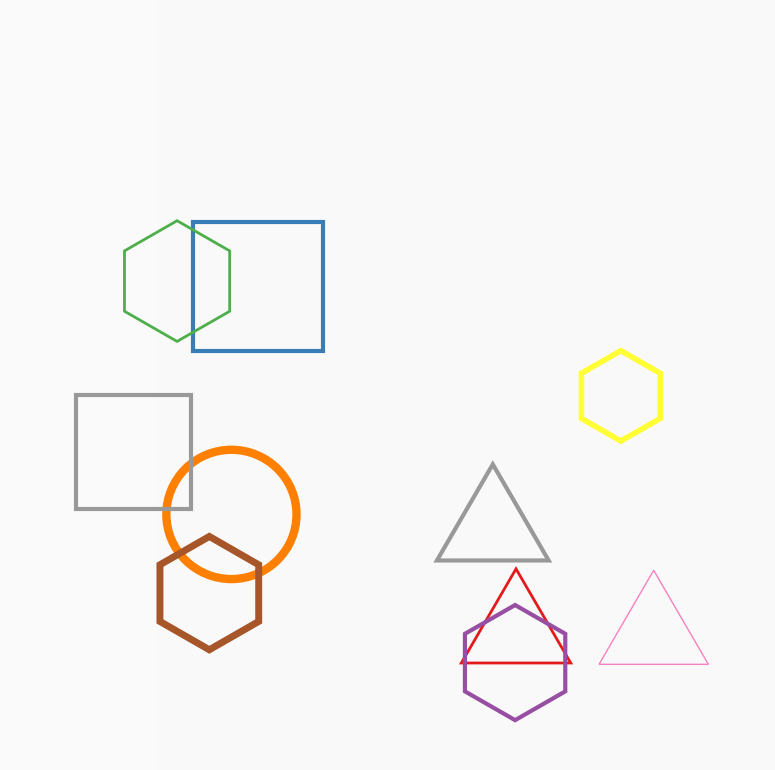[{"shape": "triangle", "thickness": 1, "radius": 0.41, "center": [0.666, 0.18]}, {"shape": "square", "thickness": 1.5, "radius": 0.42, "center": [0.333, 0.628]}, {"shape": "hexagon", "thickness": 1, "radius": 0.39, "center": [0.228, 0.635]}, {"shape": "hexagon", "thickness": 1.5, "radius": 0.37, "center": [0.665, 0.139]}, {"shape": "circle", "thickness": 3, "radius": 0.42, "center": [0.299, 0.332]}, {"shape": "hexagon", "thickness": 2, "radius": 0.29, "center": [0.801, 0.486]}, {"shape": "hexagon", "thickness": 2.5, "radius": 0.37, "center": [0.27, 0.23]}, {"shape": "triangle", "thickness": 0.5, "radius": 0.41, "center": [0.843, 0.178]}, {"shape": "triangle", "thickness": 1.5, "radius": 0.42, "center": [0.636, 0.314]}, {"shape": "square", "thickness": 1.5, "radius": 0.37, "center": [0.172, 0.413]}]